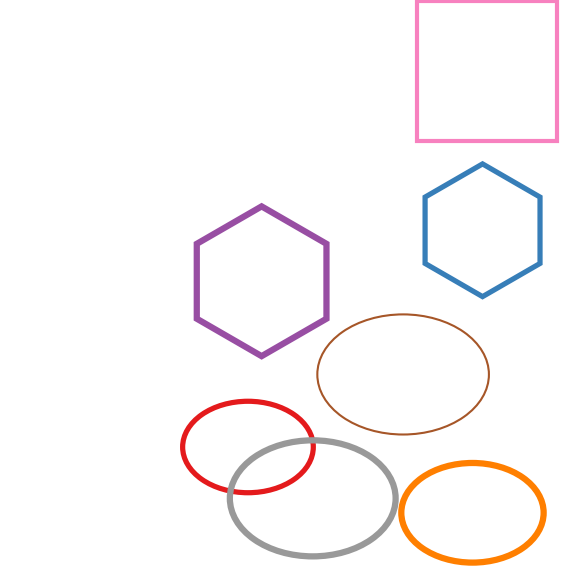[{"shape": "oval", "thickness": 2.5, "radius": 0.57, "center": [0.429, 0.225]}, {"shape": "hexagon", "thickness": 2.5, "radius": 0.57, "center": [0.836, 0.6]}, {"shape": "hexagon", "thickness": 3, "radius": 0.65, "center": [0.453, 0.512]}, {"shape": "oval", "thickness": 3, "radius": 0.62, "center": [0.818, 0.111]}, {"shape": "oval", "thickness": 1, "radius": 0.74, "center": [0.698, 0.351]}, {"shape": "square", "thickness": 2, "radius": 0.61, "center": [0.844, 0.877]}, {"shape": "oval", "thickness": 3, "radius": 0.72, "center": [0.542, 0.136]}]